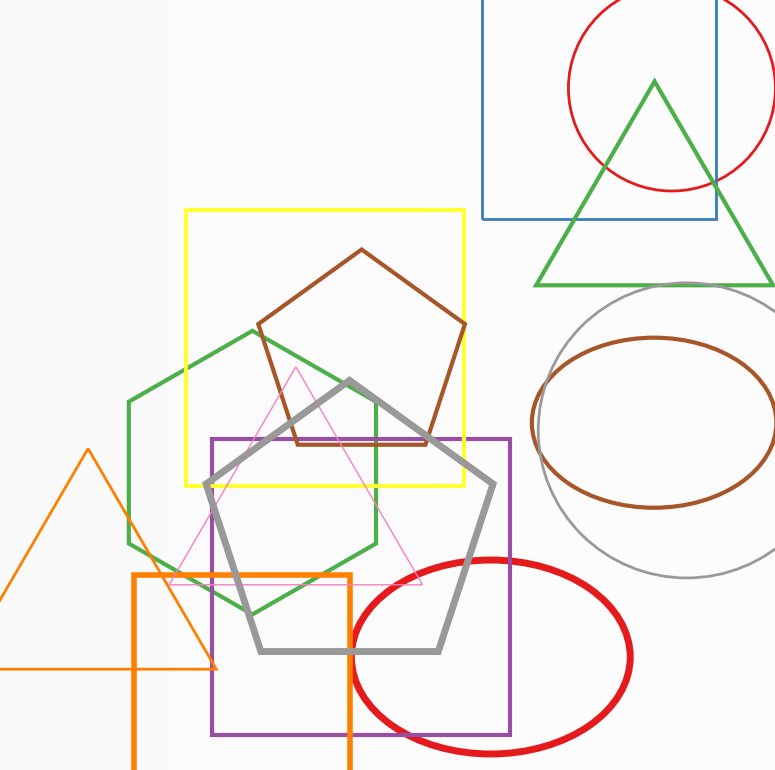[{"shape": "circle", "thickness": 1, "radius": 0.67, "center": [0.867, 0.886]}, {"shape": "oval", "thickness": 2.5, "radius": 0.9, "center": [0.633, 0.147]}, {"shape": "square", "thickness": 1, "radius": 0.75, "center": [0.773, 0.866]}, {"shape": "hexagon", "thickness": 1.5, "radius": 0.92, "center": [0.326, 0.386]}, {"shape": "triangle", "thickness": 1.5, "radius": 0.88, "center": [0.845, 0.718]}, {"shape": "square", "thickness": 1.5, "radius": 0.96, "center": [0.466, 0.238]}, {"shape": "square", "thickness": 2, "radius": 0.7, "center": [0.312, 0.114]}, {"shape": "triangle", "thickness": 1, "radius": 0.96, "center": [0.114, 0.226]}, {"shape": "square", "thickness": 1.5, "radius": 0.9, "center": [0.42, 0.548]}, {"shape": "oval", "thickness": 1.5, "radius": 0.79, "center": [0.844, 0.451]}, {"shape": "pentagon", "thickness": 1.5, "radius": 0.7, "center": [0.467, 0.536]}, {"shape": "triangle", "thickness": 0.5, "radius": 0.94, "center": [0.382, 0.335]}, {"shape": "circle", "thickness": 1, "radius": 0.96, "center": [0.886, 0.441]}, {"shape": "pentagon", "thickness": 2.5, "radius": 0.97, "center": [0.451, 0.311]}]